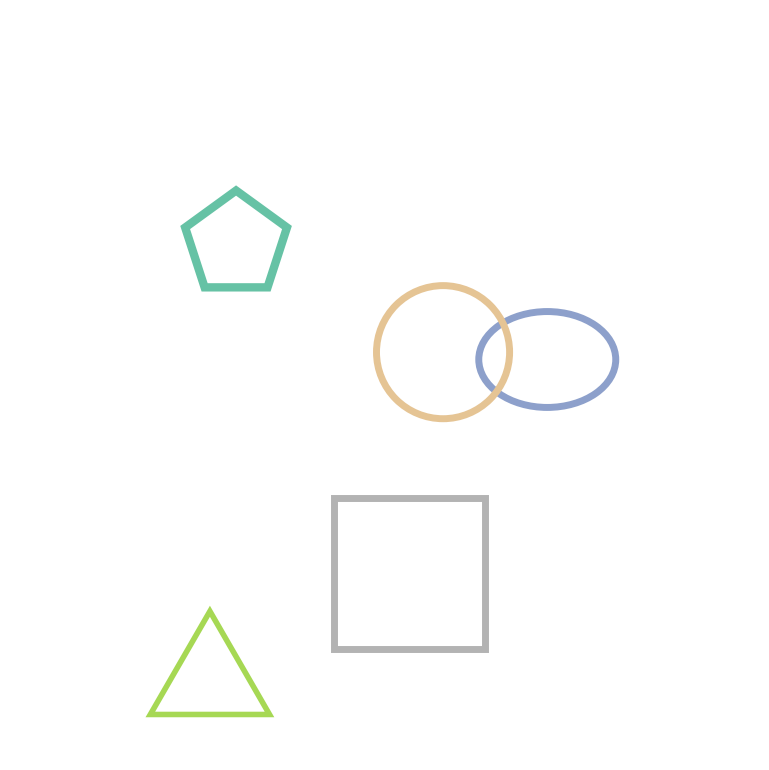[{"shape": "pentagon", "thickness": 3, "radius": 0.35, "center": [0.307, 0.683]}, {"shape": "oval", "thickness": 2.5, "radius": 0.44, "center": [0.711, 0.533]}, {"shape": "triangle", "thickness": 2, "radius": 0.45, "center": [0.273, 0.117]}, {"shape": "circle", "thickness": 2.5, "radius": 0.43, "center": [0.575, 0.543]}, {"shape": "square", "thickness": 2.5, "radius": 0.49, "center": [0.532, 0.255]}]